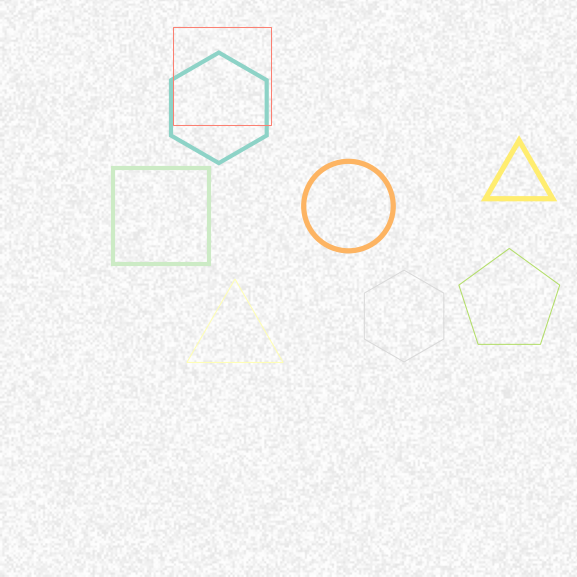[{"shape": "hexagon", "thickness": 2, "radius": 0.48, "center": [0.379, 0.812]}, {"shape": "triangle", "thickness": 0.5, "radius": 0.48, "center": [0.407, 0.42]}, {"shape": "square", "thickness": 0.5, "radius": 0.43, "center": [0.384, 0.868]}, {"shape": "circle", "thickness": 2.5, "radius": 0.39, "center": [0.603, 0.642]}, {"shape": "pentagon", "thickness": 0.5, "radius": 0.46, "center": [0.882, 0.477]}, {"shape": "hexagon", "thickness": 0.5, "radius": 0.4, "center": [0.7, 0.452]}, {"shape": "square", "thickness": 2, "radius": 0.42, "center": [0.279, 0.625]}, {"shape": "triangle", "thickness": 2.5, "radius": 0.34, "center": [0.899, 0.689]}]